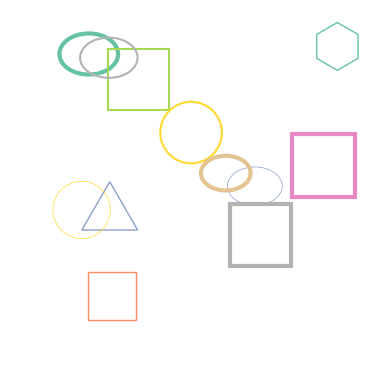[{"shape": "hexagon", "thickness": 1, "radius": 0.31, "center": [0.876, 0.879]}, {"shape": "oval", "thickness": 3, "radius": 0.38, "center": [0.231, 0.86]}, {"shape": "square", "thickness": 1, "radius": 0.31, "center": [0.291, 0.232]}, {"shape": "triangle", "thickness": 1, "radius": 0.42, "center": [0.285, 0.444]}, {"shape": "oval", "thickness": 0.5, "radius": 0.36, "center": [0.662, 0.516]}, {"shape": "square", "thickness": 3, "radius": 0.41, "center": [0.841, 0.569]}, {"shape": "square", "thickness": 1.5, "radius": 0.4, "center": [0.359, 0.793]}, {"shape": "circle", "thickness": 0.5, "radius": 0.37, "center": [0.212, 0.455]}, {"shape": "circle", "thickness": 1.5, "radius": 0.4, "center": [0.496, 0.656]}, {"shape": "oval", "thickness": 3, "radius": 0.32, "center": [0.586, 0.55]}, {"shape": "oval", "thickness": 1.5, "radius": 0.37, "center": [0.283, 0.85]}, {"shape": "square", "thickness": 3, "radius": 0.4, "center": [0.676, 0.39]}]